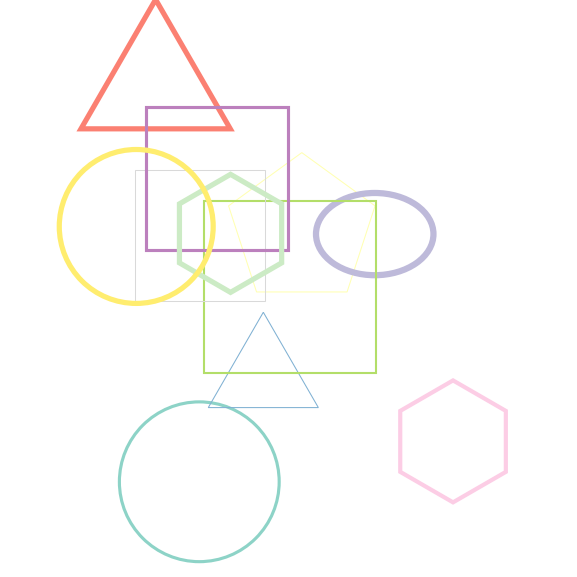[{"shape": "circle", "thickness": 1.5, "radius": 0.69, "center": [0.345, 0.165]}, {"shape": "pentagon", "thickness": 0.5, "radius": 0.67, "center": [0.523, 0.601]}, {"shape": "oval", "thickness": 3, "radius": 0.51, "center": [0.649, 0.594]}, {"shape": "triangle", "thickness": 2.5, "radius": 0.75, "center": [0.269, 0.851]}, {"shape": "triangle", "thickness": 0.5, "radius": 0.55, "center": [0.456, 0.348]}, {"shape": "square", "thickness": 1, "radius": 0.74, "center": [0.502, 0.502]}, {"shape": "hexagon", "thickness": 2, "radius": 0.53, "center": [0.784, 0.235]}, {"shape": "square", "thickness": 0.5, "radius": 0.56, "center": [0.347, 0.591]}, {"shape": "square", "thickness": 1.5, "radius": 0.62, "center": [0.376, 0.69]}, {"shape": "hexagon", "thickness": 2.5, "radius": 0.51, "center": [0.399, 0.595]}, {"shape": "circle", "thickness": 2.5, "radius": 0.67, "center": [0.236, 0.607]}]